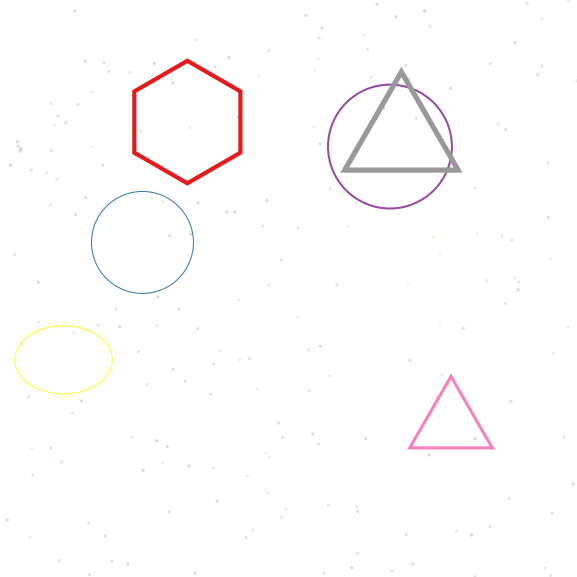[{"shape": "hexagon", "thickness": 2, "radius": 0.53, "center": [0.324, 0.788]}, {"shape": "circle", "thickness": 0.5, "radius": 0.44, "center": [0.247, 0.579]}, {"shape": "circle", "thickness": 1, "radius": 0.54, "center": [0.675, 0.745]}, {"shape": "oval", "thickness": 0.5, "radius": 0.42, "center": [0.11, 0.376]}, {"shape": "triangle", "thickness": 1.5, "radius": 0.41, "center": [0.781, 0.265]}, {"shape": "triangle", "thickness": 2.5, "radius": 0.57, "center": [0.695, 0.761]}]